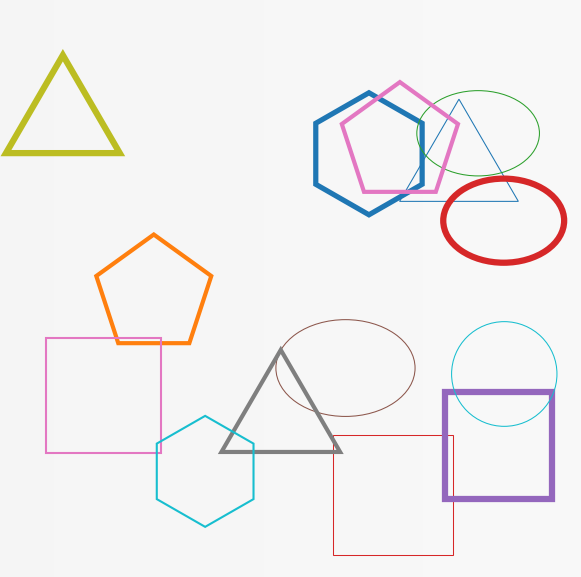[{"shape": "triangle", "thickness": 0.5, "radius": 0.59, "center": [0.79, 0.709]}, {"shape": "hexagon", "thickness": 2.5, "radius": 0.53, "center": [0.635, 0.733]}, {"shape": "pentagon", "thickness": 2, "radius": 0.52, "center": [0.265, 0.489]}, {"shape": "oval", "thickness": 0.5, "radius": 0.53, "center": [0.823, 0.768]}, {"shape": "square", "thickness": 0.5, "radius": 0.52, "center": [0.676, 0.143]}, {"shape": "oval", "thickness": 3, "radius": 0.52, "center": [0.867, 0.617]}, {"shape": "square", "thickness": 3, "radius": 0.46, "center": [0.858, 0.227]}, {"shape": "oval", "thickness": 0.5, "radius": 0.6, "center": [0.594, 0.362]}, {"shape": "pentagon", "thickness": 2, "radius": 0.53, "center": [0.688, 0.752]}, {"shape": "square", "thickness": 1, "radius": 0.5, "center": [0.178, 0.314]}, {"shape": "triangle", "thickness": 2, "radius": 0.59, "center": [0.483, 0.275]}, {"shape": "triangle", "thickness": 3, "radius": 0.57, "center": [0.108, 0.791]}, {"shape": "hexagon", "thickness": 1, "radius": 0.48, "center": [0.353, 0.183]}, {"shape": "circle", "thickness": 0.5, "radius": 0.45, "center": [0.868, 0.352]}]